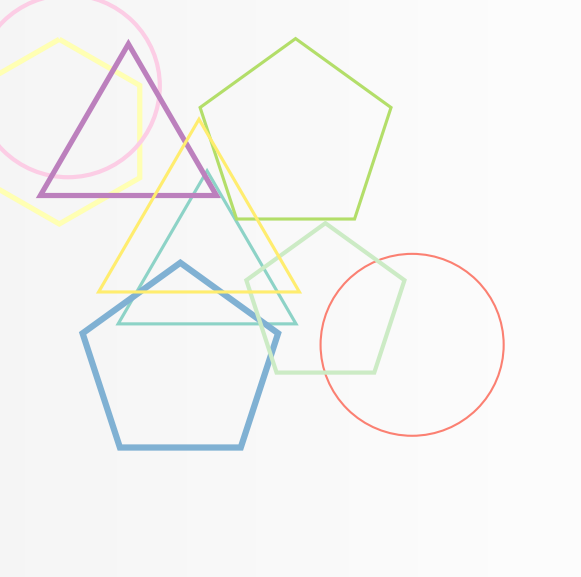[{"shape": "triangle", "thickness": 1.5, "radius": 0.88, "center": [0.356, 0.527]}, {"shape": "hexagon", "thickness": 2.5, "radius": 0.8, "center": [0.102, 0.771]}, {"shape": "circle", "thickness": 1, "radius": 0.79, "center": [0.709, 0.402]}, {"shape": "pentagon", "thickness": 3, "radius": 0.88, "center": [0.31, 0.367]}, {"shape": "pentagon", "thickness": 1.5, "radius": 0.86, "center": [0.509, 0.76]}, {"shape": "circle", "thickness": 2, "radius": 0.79, "center": [0.117, 0.85]}, {"shape": "triangle", "thickness": 2.5, "radius": 0.87, "center": [0.221, 0.748]}, {"shape": "pentagon", "thickness": 2, "radius": 0.72, "center": [0.56, 0.47]}, {"shape": "triangle", "thickness": 1.5, "radius": 1.0, "center": [0.342, 0.593]}]